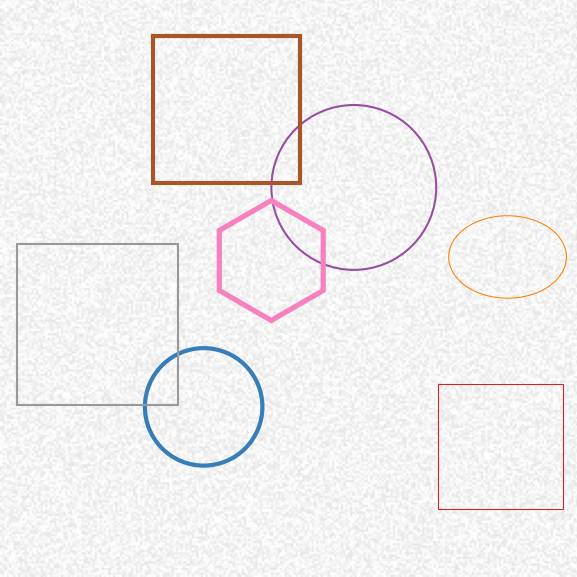[{"shape": "square", "thickness": 0.5, "radius": 0.54, "center": [0.867, 0.226]}, {"shape": "circle", "thickness": 2, "radius": 0.51, "center": [0.353, 0.295]}, {"shape": "circle", "thickness": 1, "radius": 0.71, "center": [0.613, 0.675]}, {"shape": "oval", "thickness": 0.5, "radius": 0.51, "center": [0.879, 0.554]}, {"shape": "square", "thickness": 2, "radius": 0.64, "center": [0.393, 0.81]}, {"shape": "hexagon", "thickness": 2.5, "radius": 0.52, "center": [0.47, 0.548]}, {"shape": "square", "thickness": 1, "radius": 0.7, "center": [0.169, 0.437]}]